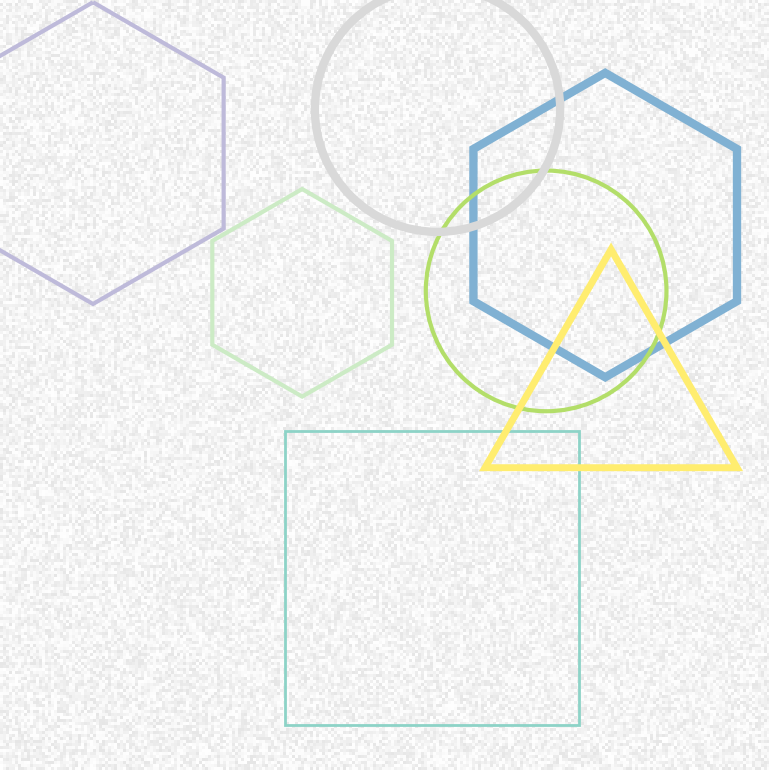[{"shape": "square", "thickness": 1, "radius": 0.96, "center": [0.561, 0.249]}, {"shape": "hexagon", "thickness": 1.5, "radius": 0.98, "center": [0.121, 0.801]}, {"shape": "hexagon", "thickness": 3, "radius": 0.99, "center": [0.786, 0.708]}, {"shape": "circle", "thickness": 1.5, "radius": 0.78, "center": [0.709, 0.622]}, {"shape": "circle", "thickness": 3, "radius": 0.8, "center": [0.568, 0.858]}, {"shape": "hexagon", "thickness": 1.5, "radius": 0.67, "center": [0.392, 0.62]}, {"shape": "triangle", "thickness": 2.5, "radius": 0.94, "center": [0.794, 0.487]}]